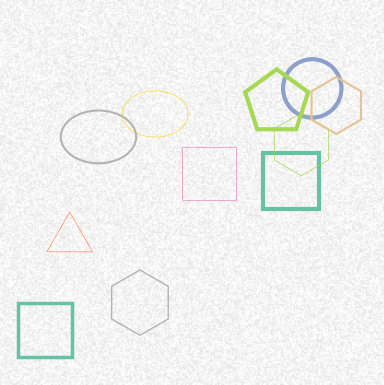[{"shape": "square", "thickness": 2.5, "radius": 0.35, "center": [0.117, 0.143]}, {"shape": "square", "thickness": 3, "radius": 0.37, "center": [0.756, 0.53]}, {"shape": "triangle", "thickness": 0.5, "radius": 0.34, "center": [0.181, 0.38]}, {"shape": "circle", "thickness": 3, "radius": 0.38, "center": [0.811, 0.77]}, {"shape": "square", "thickness": 0.5, "radius": 0.35, "center": [0.544, 0.549]}, {"shape": "pentagon", "thickness": 3, "radius": 0.43, "center": [0.719, 0.734]}, {"shape": "hexagon", "thickness": 0.5, "radius": 0.41, "center": [0.783, 0.625]}, {"shape": "oval", "thickness": 0.5, "radius": 0.43, "center": [0.403, 0.704]}, {"shape": "hexagon", "thickness": 1.5, "radius": 0.37, "center": [0.873, 0.726]}, {"shape": "oval", "thickness": 1.5, "radius": 0.49, "center": [0.256, 0.644]}, {"shape": "hexagon", "thickness": 1, "radius": 0.42, "center": [0.363, 0.214]}]